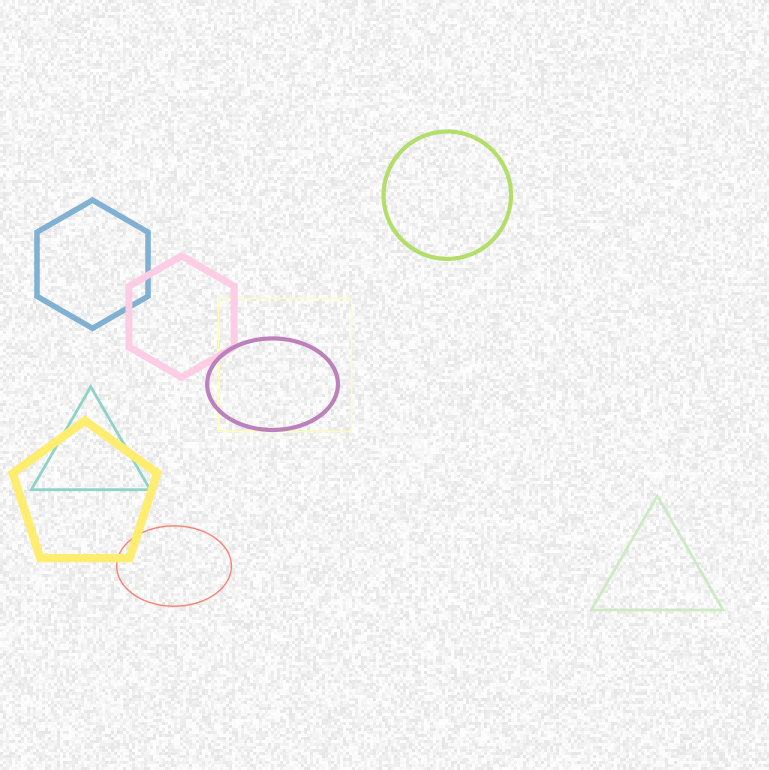[{"shape": "triangle", "thickness": 1, "radius": 0.45, "center": [0.118, 0.409]}, {"shape": "square", "thickness": 0.5, "radius": 0.43, "center": [0.37, 0.526]}, {"shape": "oval", "thickness": 0.5, "radius": 0.37, "center": [0.226, 0.265]}, {"shape": "hexagon", "thickness": 2, "radius": 0.42, "center": [0.12, 0.657]}, {"shape": "circle", "thickness": 1.5, "radius": 0.41, "center": [0.581, 0.746]}, {"shape": "hexagon", "thickness": 2.5, "radius": 0.39, "center": [0.236, 0.589]}, {"shape": "oval", "thickness": 1.5, "radius": 0.42, "center": [0.354, 0.501]}, {"shape": "triangle", "thickness": 1, "radius": 0.49, "center": [0.854, 0.257]}, {"shape": "pentagon", "thickness": 3, "radius": 0.49, "center": [0.11, 0.355]}]